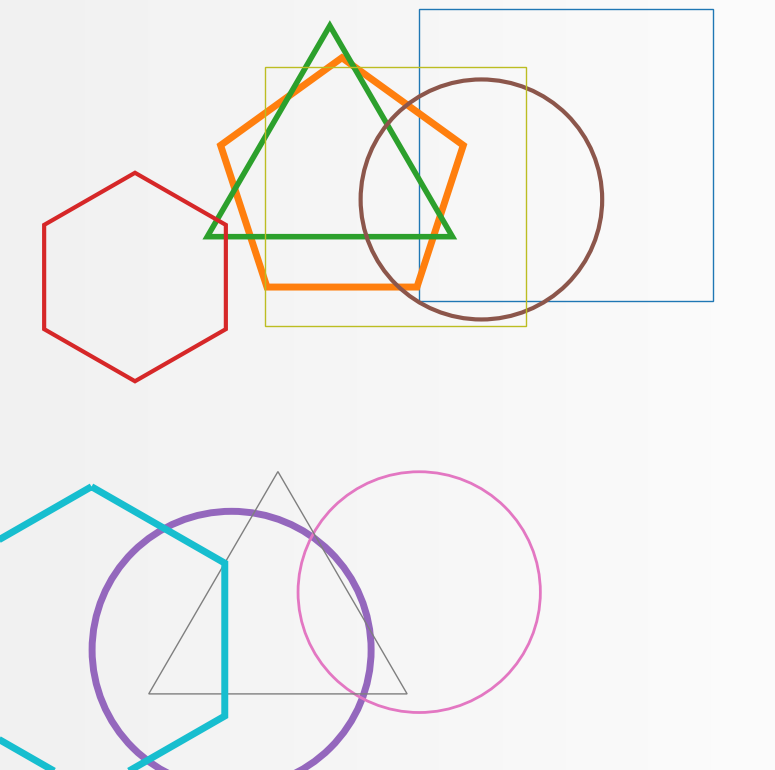[{"shape": "square", "thickness": 0.5, "radius": 0.95, "center": [0.73, 0.799]}, {"shape": "pentagon", "thickness": 2.5, "radius": 0.82, "center": [0.441, 0.76]}, {"shape": "triangle", "thickness": 2, "radius": 0.91, "center": [0.426, 0.784]}, {"shape": "hexagon", "thickness": 1.5, "radius": 0.68, "center": [0.174, 0.64]}, {"shape": "circle", "thickness": 2.5, "radius": 0.9, "center": [0.299, 0.156]}, {"shape": "circle", "thickness": 1.5, "radius": 0.78, "center": [0.621, 0.741]}, {"shape": "circle", "thickness": 1, "radius": 0.78, "center": [0.541, 0.231]}, {"shape": "triangle", "thickness": 0.5, "radius": 0.96, "center": [0.359, 0.195]}, {"shape": "square", "thickness": 0.5, "radius": 0.84, "center": [0.511, 0.744]}, {"shape": "hexagon", "thickness": 2.5, "radius": 0.99, "center": [0.118, 0.169]}]